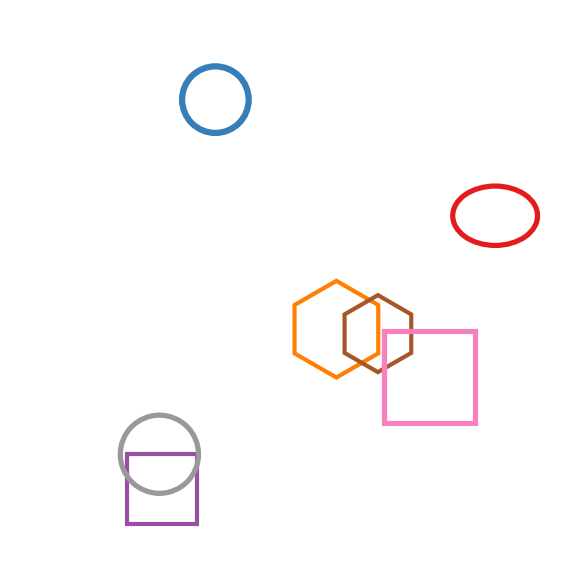[{"shape": "oval", "thickness": 2.5, "radius": 0.37, "center": [0.857, 0.626]}, {"shape": "circle", "thickness": 3, "radius": 0.29, "center": [0.373, 0.827]}, {"shape": "square", "thickness": 2, "radius": 0.3, "center": [0.281, 0.152]}, {"shape": "hexagon", "thickness": 2, "radius": 0.42, "center": [0.583, 0.429]}, {"shape": "hexagon", "thickness": 2, "radius": 0.33, "center": [0.654, 0.421]}, {"shape": "square", "thickness": 2.5, "radius": 0.4, "center": [0.744, 0.346]}, {"shape": "circle", "thickness": 2.5, "radius": 0.34, "center": [0.276, 0.213]}]